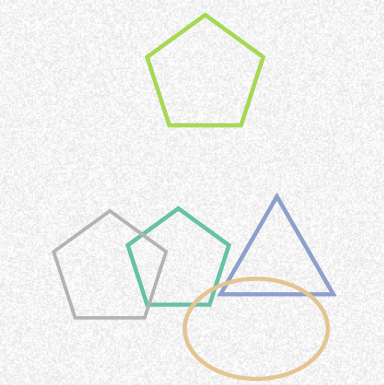[{"shape": "pentagon", "thickness": 3, "radius": 0.69, "center": [0.463, 0.32]}, {"shape": "triangle", "thickness": 3, "radius": 0.85, "center": [0.719, 0.32]}, {"shape": "pentagon", "thickness": 3, "radius": 0.79, "center": [0.533, 0.803]}, {"shape": "oval", "thickness": 3, "radius": 0.93, "center": [0.666, 0.146]}, {"shape": "pentagon", "thickness": 2.5, "radius": 0.77, "center": [0.285, 0.299]}]